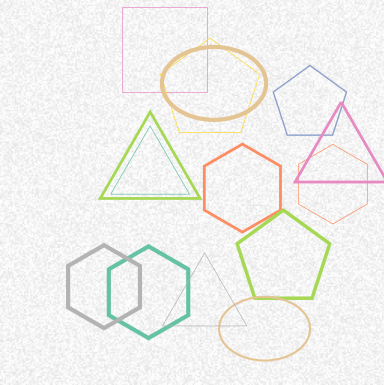[{"shape": "triangle", "thickness": 0.5, "radius": 0.59, "center": [0.39, 0.555]}, {"shape": "hexagon", "thickness": 3, "radius": 0.6, "center": [0.386, 0.241]}, {"shape": "hexagon", "thickness": 2, "radius": 0.57, "center": [0.63, 0.511]}, {"shape": "hexagon", "thickness": 0.5, "radius": 0.52, "center": [0.865, 0.522]}, {"shape": "pentagon", "thickness": 1, "radius": 0.5, "center": [0.805, 0.73]}, {"shape": "triangle", "thickness": 2, "radius": 0.69, "center": [0.886, 0.596]}, {"shape": "square", "thickness": 0.5, "radius": 0.55, "center": [0.428, 0.871]}, {"shape": "triangle", "thickness": 2, "radius": 0.75, "center": [0.39, 0.559]}, {"shape": "pentagon", "thickness": 2.5, "radius": 0.63, "center": [0.736, 0.328]}, {"shape": "pentagon", "thickness": 0.5, "radius": 0.68, "center": [0.546, 0.765]}, {"shape": "oval", "thickness": 1.5, "radius": 0.59, "center": [0.687, 0.146]}, {"shape": "oval", "thickness": 3, "radius": 0.68, "center": [0.556, 0.783]}, {"shape": "hexagon", "thickness": 3, "radius": 0.54, "center": [0.27, 0.255]}, {"shape": "triangle", "thickness": 0.5, "radius": 0.63, "center": [0.532, 0.217]}]